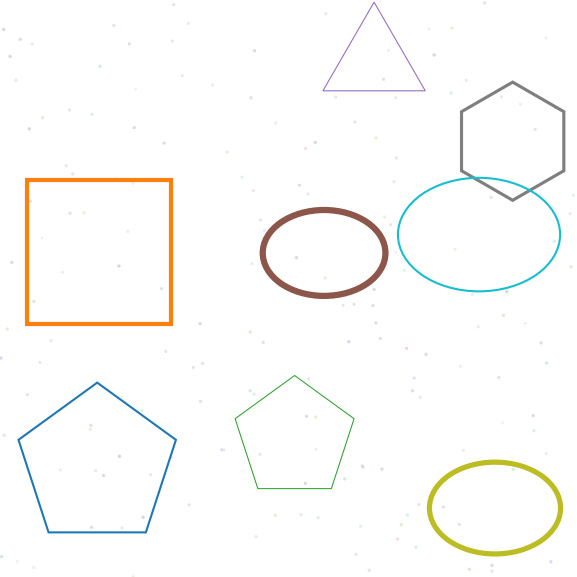[{"shape": "pentagon", "thickness": 1, "radius": 0.72, "center": [0.168, 0.193]}, {"shape": "square", "thickness": 2, "radius": 0.62, "center": [0.171, 0.563]}, {"shape": "pentagon", "thickness": 0.5, "radius": 0.54, "center": [0.51, 0.241]}, {"shape": "triangle", "thickness": 0.5, "radius": 0.51, "center": [0.648, 0.893]}, {"shape": "oval", "thickness": 3, "radius": 0.53, "center": [0.561, 0.561]}, {"shape": "hexagon", "thickness": 1.5, "radius": 0.51, "center": [0.888, 0.755]}, {"shape": "oval", "thickness": 2.5, "radius": 0.57, "center": [0.857, 0.119]}, {"shape": "oval", "thickness": 1, "radius": 0.7, "center": [0.829, 0.593]}]